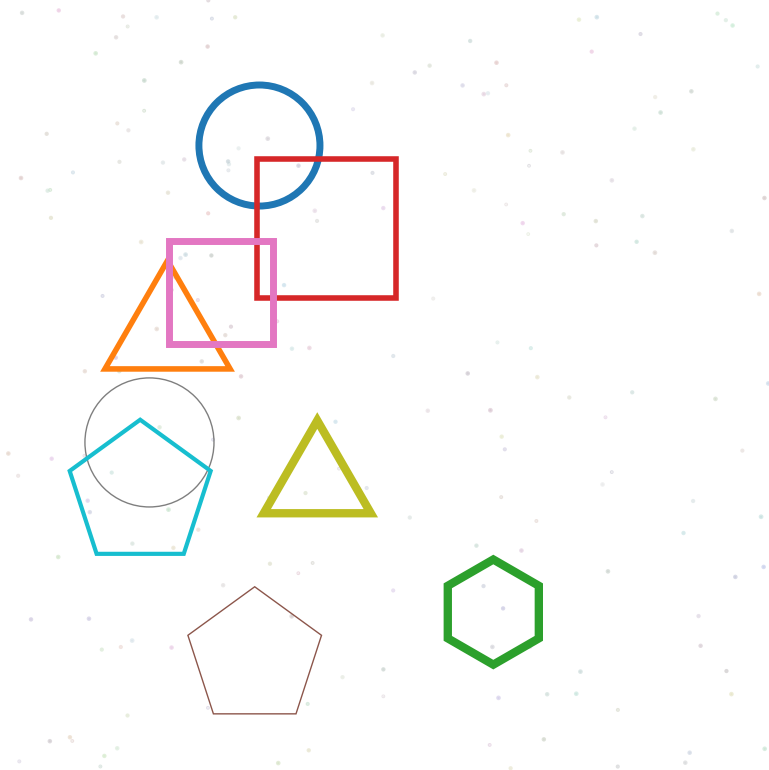[{"shape": "circle", "thickness": 2.5, "radius": 0.39, "center": [0.337, 0.811]}, {"shape": "triangle", "thickness": 2, "radius": 0.47, "center": [0.218, 0.568]}, {"shape": "hexagon", "thickness": 3, "radius": 0.34, "center": [0.641, 0.205]}, {"shape": "square", "thickness": 2, "radius": 0.45, "center": [0.424, 0.703]}, {"shape": "pentagon", "thickness": 0.5, "radius": 0.46, "center": [0.331, 0.147]}, {"shape": "square", "thickness": 2.5, "radius": 0.33, "center": [0.287, 0.62]}, {"shape": "circle", "thickness": 0.5, "radius": 0.42, "center": [0.194, 0.425]}, {"shape": "triangle", "thickness": 3, "radius": 0.4, "center": [0.412, 0.374]}, {"shape": "pentagon", "thickness": 1.5, "radius": 0.48, "center": [0.182, 0.359]}]